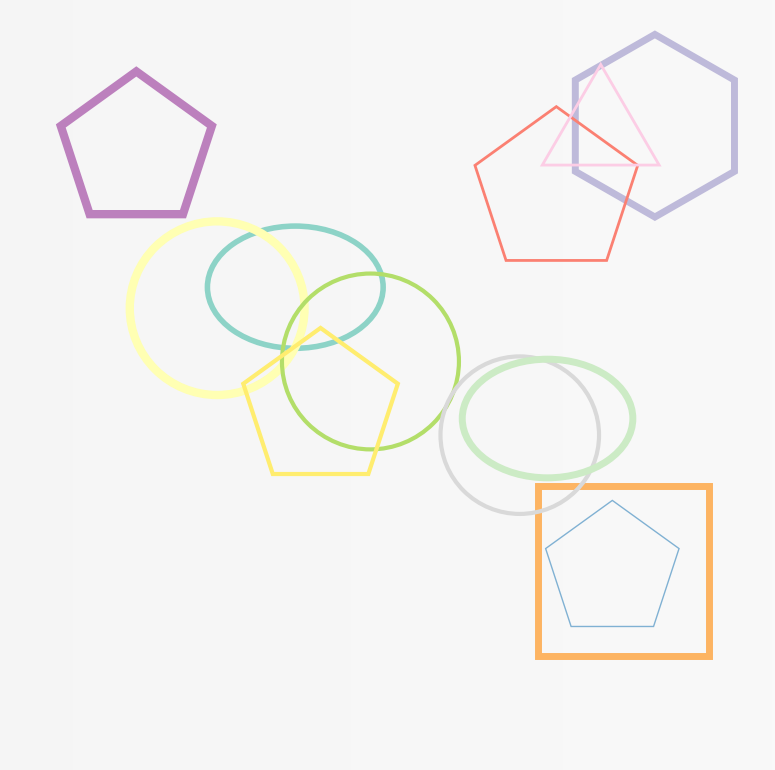[{"shape": "oval", "thickness": 2, "radius": 0.57, "center": [0.381, 0.627]}, {"shape": "circle", "thickness": 3, "radius": 0.56, "center": [0.28, 0.6]}, {"shape": "hexagon", "thickness": 2.5, "radius": 0.59, "center": [0.845, 0.837]}, {"shape": "pentagon", "thickness": 1, "radius": 0.55, "center": [0.718, 0.751]}, {"shape": "pentagon", "thickness": 0.5, "radius": 0.45, "center": [0.79, 0.26]}, {"shape": "square", "thickness": 2.5, "radius": 0.55, "center": [0.804, 0.259]}, {"shape": "circle", "thickness": 1.5, "radius": 0.57, "center": [0.478, 0.531]}, {"shape": "triangle", "thickness": 1, "radius": 0.44, "center": [0.775, 0.829]}, {"shape": "circle", "thickness": 1.5, "radius": 0.51, "center": [0.671, 0.435]}, {"shape": "pentagon", "thickness": 3, "radius": 0.51, "center": [0.176, 0.805]}, {"shape": "oval", "thickness": 2.5, "radius": 0.55, "center": [0.707, 0.456]}, {"shape": "pentagon", "thickness": 1.5, "radius": 0.52, "center": [0.414, 0.469]}]